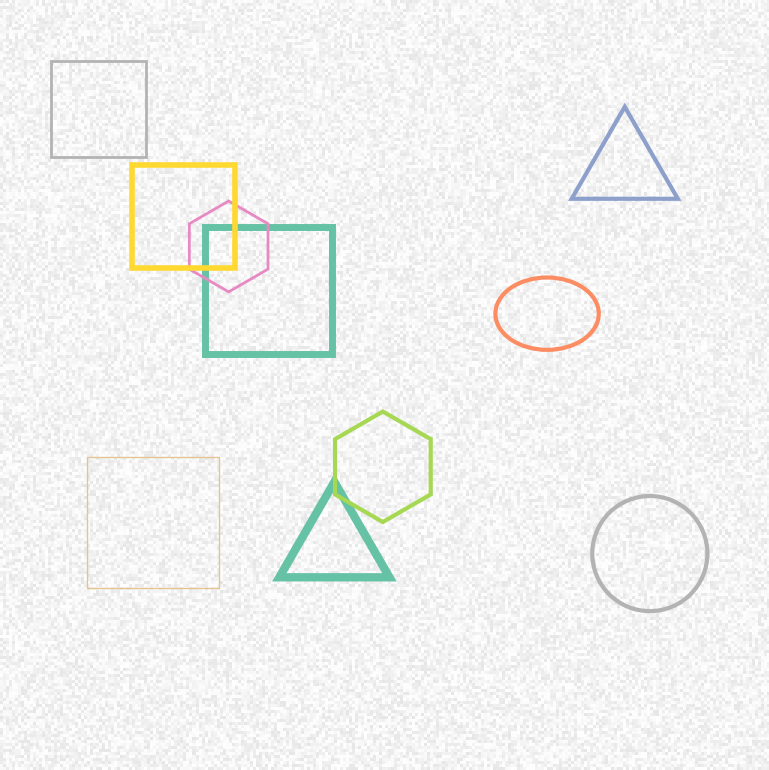[{"shape": "square", "thickness": 2.5, "radius": 0.41, "center": [0.349, 0.623]}, {"shape": "triangle", "thickness": 3, "radius": 0.41, "center": [0.434, 0.292]}, {"shape": "oval", "thickness": 1.5, "radius": 0.34, "center": [0.711, 0.593]}, {"shape": "triangle", "thickness": 1.5, "radius": 0.4, "center": [0.811, 0.782]}, {"shape": "hexagon", "thickness": 1, "radius": 0.29, "center": [0.297, 0.68]}, {"shape": "hexagon", "thickness": 1.5, "radius": 0.36, "center": [0.497, 0.394]}, {"shape": "square", "thickness": 2, "radius": 0.33, "center": [0.238, 0.719]}, {"shape": "square", "thickness": 0.5, "radius": 0.43, "center": [0.198, 0.321]}, {"shape": "square", "thickness": 1, "radius": 0.31, "center": [0.128, 0.859]}, {"shape": "circle", "thickness": 1.5, "radius": 0.37, "center": [0.844, 0.281]}]